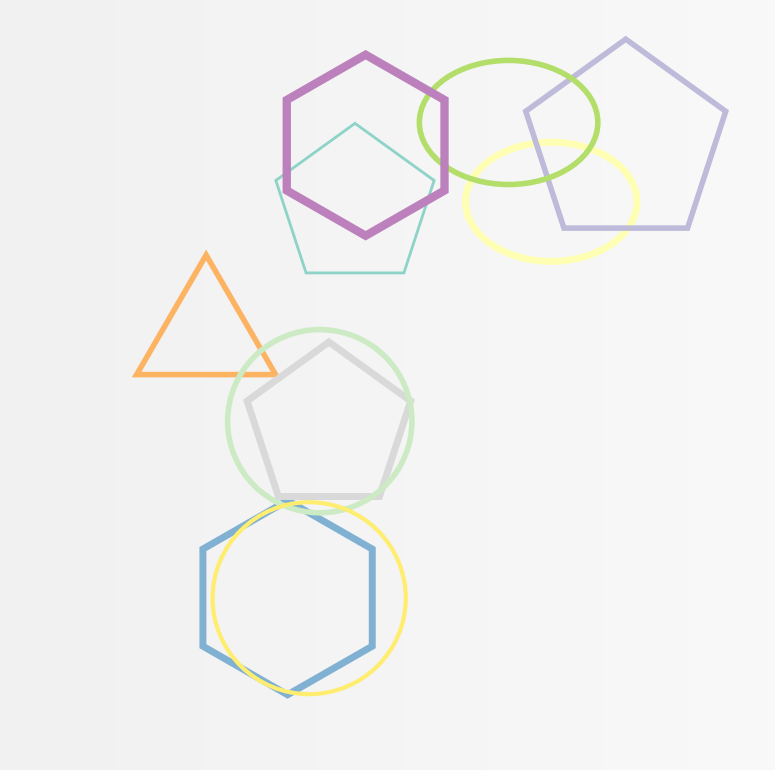[{"shape": "pentagon", "thickness": 1, "radius": 0.54, "center": [0.458, 0.732]}, {"shape": "oval", "thickness": 2.5, "radius": 0.55, "center": [0.711, 0.738]}, {"shape": "pentagon", "thickness": 2, "radius": 0.68, "center": [0.807, 0.814]}, {"shape": "hexagon", "thickness": 2.5, "radius": 0.63, "center": [0.371, 0.224]}, {"shape": "triangle", "thickness": 2, "radius": 0.52, "center": [0.266, 0.565]}, {"shape": "oval", "thickness": 2, "radius": 0.58, "center": [0.656, 0.841]}, {"shape": "pentagon", "thickness": 2.5, "radius": 0.55, "center": [0.424, 0.445]}, {"shape": "hexagon", "thickness": 3, "radius": 0.59, "center": [0.472, 0.811]}, {"shape": "circle", "thickness": 2, "radius": 0.59, "center": [0.413, 0.453]}, {"shape": "circle", "thickness": 1.5, "radius": 0.62, "center": [0.399, 0.223]}]